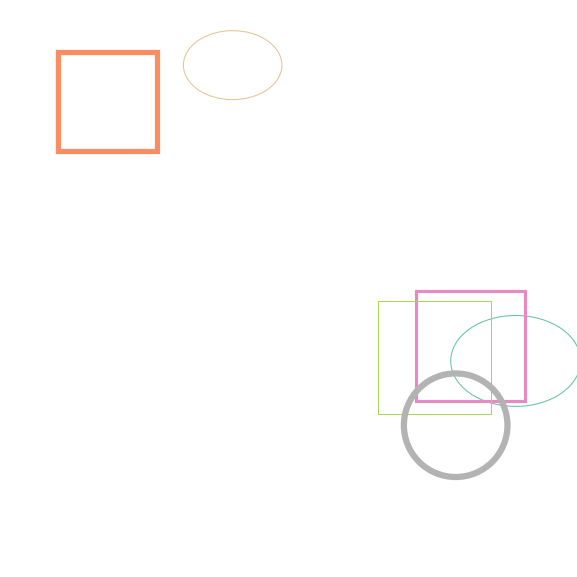[{"shape": "oval", "thickness": 0.5, "radius": 0.56, "center": [0.893, 0.374]}, {"shape": "square", "thickness": 2.5, "radius": 0.43, "center": [0.186, 0.823]}, {"shape": "square", "thickness": 1.5, "radius": 0.47, "center": [0.814, 0.4]}, {"shape": "square", "thickness": 0.5, "radius": 0.49, "center": [0.753, 0.38]}, {"shape": "oval", "thickness": 0.5, "radius": 0.43, "center": [0.403, 0.886]}, {"shape": "circle", "thickness": 3, "radius": 0.45, "center": [0.789, 0.263]}]